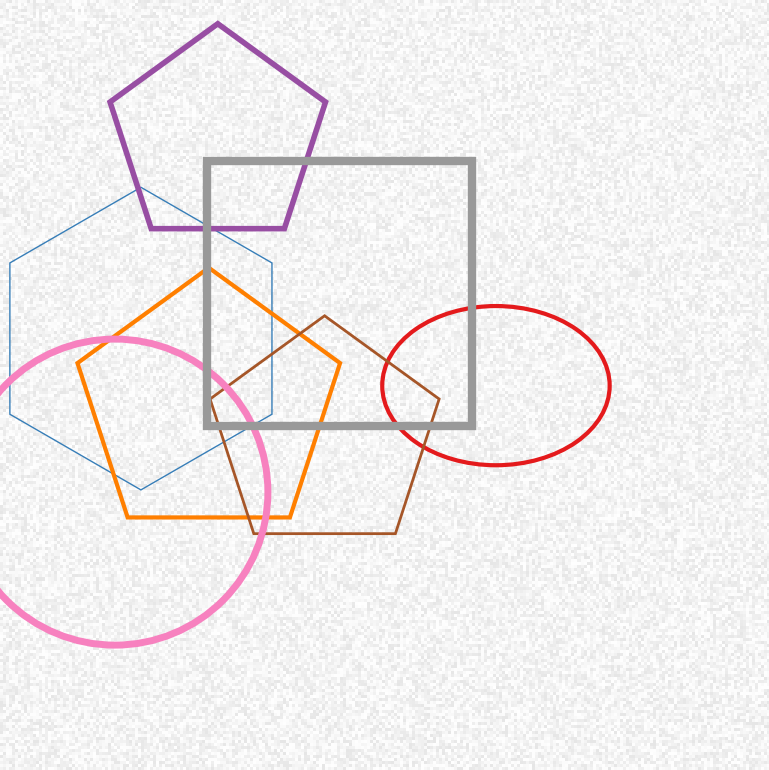[{"shape": "oval", "thickness": 1.5, "radius": 0.74, "center": [0.644, 0.499]}, {"shape": "hexagon", "thickness": 0.5, "radius": 0.98, "center": [0.183, 0.56]}, {"shape": "pentagon", "thickness": 2, "radius": 0.74, "center": [0.283, 0.822]}, {"shape": "pentagon", "thickness": 1.5, "radius": 0.9, "center": [0.271, 0.473]}, {"shape": "pentagon", "thickness": 1, "radius": 0.78, "center": [0.422, 0.433]}, {"shape": "circle", "thickness": 2.5, "radius": 0.99, "center": [0.149, 0.361]}, {"shape": "square", "thickness": 3, "radius": 0.86, "center": [0.441, 0.619]}]